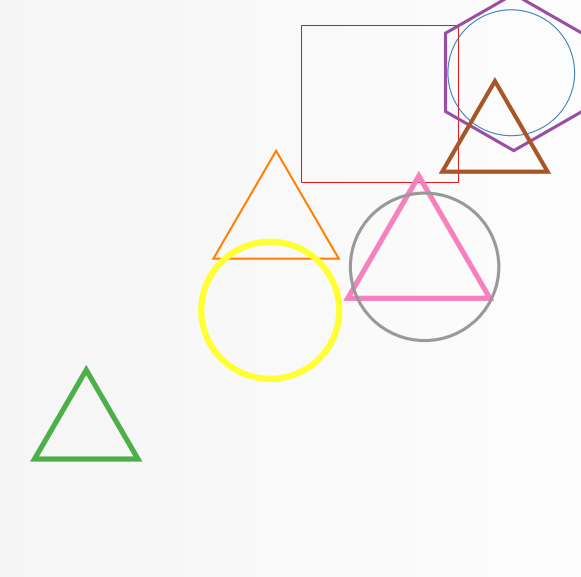[{"shape": "square", "thickness": 0.5, "radius": 0.68, "center": [0.653, 0.82]}, {"shape": "circle", "thickness": 0.5, "radius": 0.55, "center": [0.88, 0.873]}, {"shape": "triangle", "thickness": 2.5, "radius": 0.51, "center": [0.148, 0.256]}, {"shape": "hexagon", "thickness": 1.5, "radius": 0.68, "center": [0.884, 0.874]}, {"shape": "triangle", "thickness": 1, "radius": 0.62, "center": [0.475, 0.613]}, {"shape": "circle", "thickness": 3, "radius": 0.59, "center": [0.465, 0.462]}, {"shape": "triangle", "thickness": 2, "radius": 0.52, "center": [0.852, 0.754]}, {"shape": "triangle", "thickness": 2.5, "radius": 0.71, "center": [0.721, 0.553]}, {"shape": "circle", "thickness": 1.5, "radius": 0.64, "center": [0.731, 0.537]}]